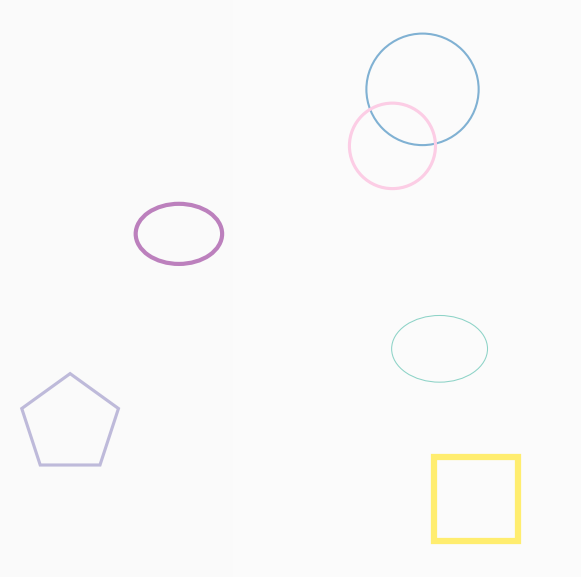[{"shape": "oval", "thickness": 0.5, "radius": 0.41, "center": [0.756, 0.395]}, {"shape": "pentagon", "thickness": 1.5, "radius": 0.44, "center": [0.121, 0.265]}, {"shape": "circle", "thickness": 1, "radius": 0.48, "center": [0.727, 0.844]}, {"shape": "circle", "thickness": 1.5, "radius": 0.37, "center": [0.675, 0.747]}, {"shape": "oval", "thickness": 2, "radius": 0.37, "center": [0.308, 0.594]}, {"shape": "square", "thickness": 3, "radius": 0.36, "center": [0.819, 0.135]}]